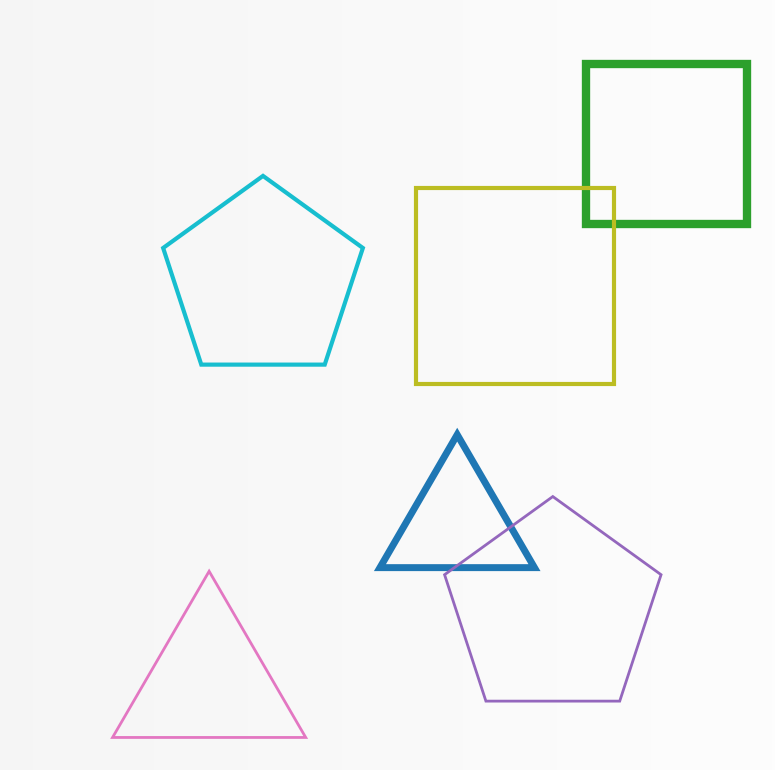[{"shape": "triangle", "thickness": 2.5, "radius": 0.58, "center": [0.59, 0.32]}, {"shape": "square", "thickness": 3, "radius": 0.52, "center": [0.86, 0.813]}, {"shape": "pentagon", "thickness": 1, "radius": 0.73, "center": [0.713, 0.208]}, {"shape": "triangle", "thickness": 1, "radius": 0.72, "center": [0.27, 0.114]}, {"shape": "square", "thickness": 1.5, "radius": 0.64, "center": [0.665, 0.628]}, {"shape": "pentagon", "thickness": 1.5, "radius": 0.68, "center": [0.339, 0.636]}]